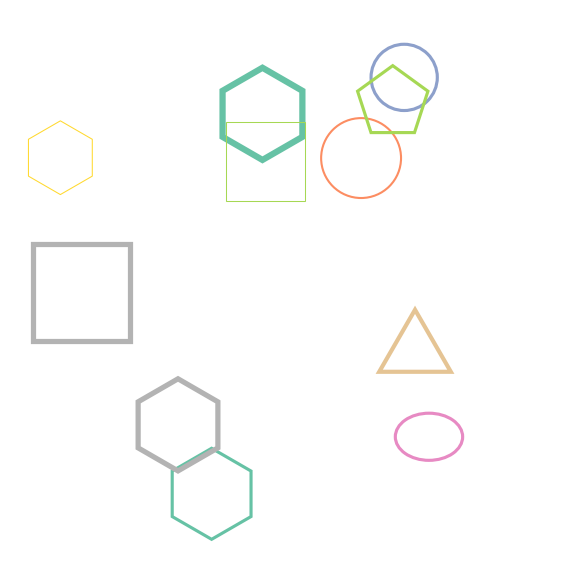[{"shape": "hexagon", "thickness": 3, "radius": 0.4, "center": [0.454, 0.802]}, {"shape": "hexagon", "thickness": 1.5, "radius": 0.39, "center": [0.366, 0.144]}, {"shape": "circle", "thickness": 1, "radius": 0.35, "center": [0.625, 0.725]}, {"shape": "circle", "thickness": 1.5, "radius": 0.29, "center": [0.7, 0.865]}, {"shape": "oval", "thickness": 1.5, "radius": 0.29, "center": [0.743, 0.243]}, {"shape": "square", "thickness": 0.5, "radius": 0.35, "center": [0.46, 0.72]}, {"shape": "pentagon", "thickness": 1.5, "radius": 0.32, "center": [0.68, 0.821]}, {"shape": "hexagon", "thickness": 0.5, "radius": 0.32, "center": [0.105, 0.726]}, {"shape": "triangle", "thickness": 2, "radius": 0.36, "center": [0.719, 0.391]}, {"shape": "hexagon", "thickness": 2.5, "radius": 0.4, "center": [0.308, 0.263]}, {"shape": "square", "thickness": 2.5, "radius": 0.42, "center": [0.141, 0.493]}]